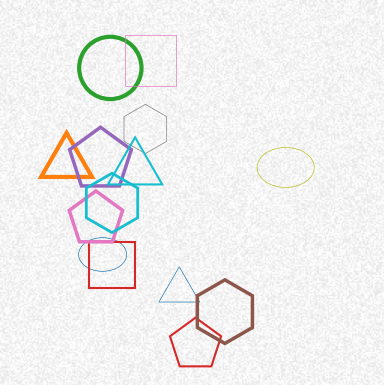[{"shape": "triangle", "thickness": 0.5, "radius": 0.31, "center": [0.466, 0.246]}, {"shape": "oval", "thickness": 0.5, "radius": 0.31, "center": [0.267, 0.339]}, {"shape": "triangle", "thickness": 3, "radius": 0.38, "center": [0.173, 0.579]}, {"shape": "circle", "thickness": 3, "radius": 0.4, "center": [0.287, 0.824]}, {"shape": "square", "thickness": 1.5, "radius": 0.3, "center": [0.292, 0.313]}, {"shape": "pentagon", "thickness": 1.5, "radius": 0.35, "center": [0.508, 0.105]}, {"shape": "pentagon", "thickness": 2.5, "radius": 0.42, "center": [0.261, 0.585]}, {"shape": "hexagon", "thickness": 2.5, "radius": 0.41, "center": [0.584, 0.19]}, {"shape": "pentagon", "thickness": 2.5, "radius": 0.36, "center": [0.249, 0.431]}, {"shape": "square", "thickness": 0.5, "radius": 0.33, "center": [0.39, 0.843]}, {"shape": "hexagon", "thickness": 0.5, "radius": 0.32, "center": [0.378, 0.665]}, {"shape": "oval", "thickness": 0.5, "radius": 0.37, "center": [0.742, 0.565]}, {"shape": "triangle", "thickness": 1.5, "radius": 0.41, "center": [0.351, 0.562]}, {"shape": "hexagon", "thickness": 2, "radius": 0.39, "center": [0.291, 0.473]}]